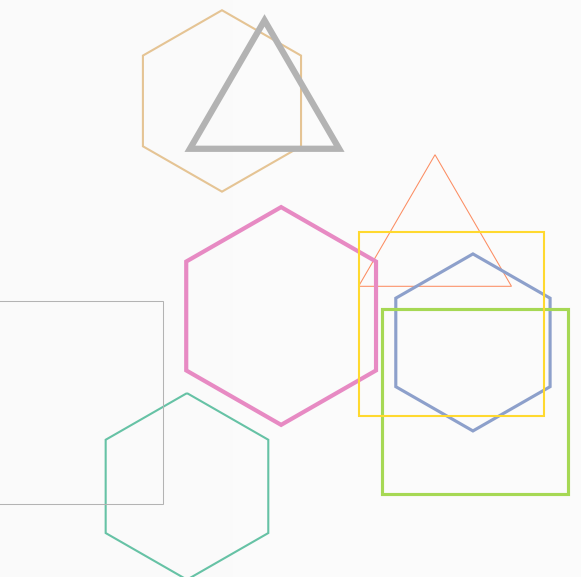[{"shape": "hexagon", "thickness": 1, "radius": 0.81, "center": [0.322, 0.157]}, {"shape": "triangle", "thickness": 0.5, "radius": 0.76, "center": [0.748, 0.579]}, {"shape": "hexagon", "thickness": 1.5, "radius": 0.77, "center": [0.814, 0.406]}, {"shape": "hexagon", "thickness": 2, "radius": 0.94, "center": [0.484, 0.452]}, {"shape": "square", "thickness": 1.5, "radius": 0.8, "center": [0.818, 0.304]}, {"shape": "square", "thickness": 1, "radius": 0.8, "center": [0.777, 0.438]}, {"shape": "hexagon", "thickness": 1, "radius": 0.79, "center": [0.382, 0.824]}, {"shape": "triangle", "thickness": 3, "radius": 0.74, "center": [0.455, 0.816]}, {"shape": "square", "thickness": 0.5, "radius": 0.88, "center": [0.104, 0.302]}]